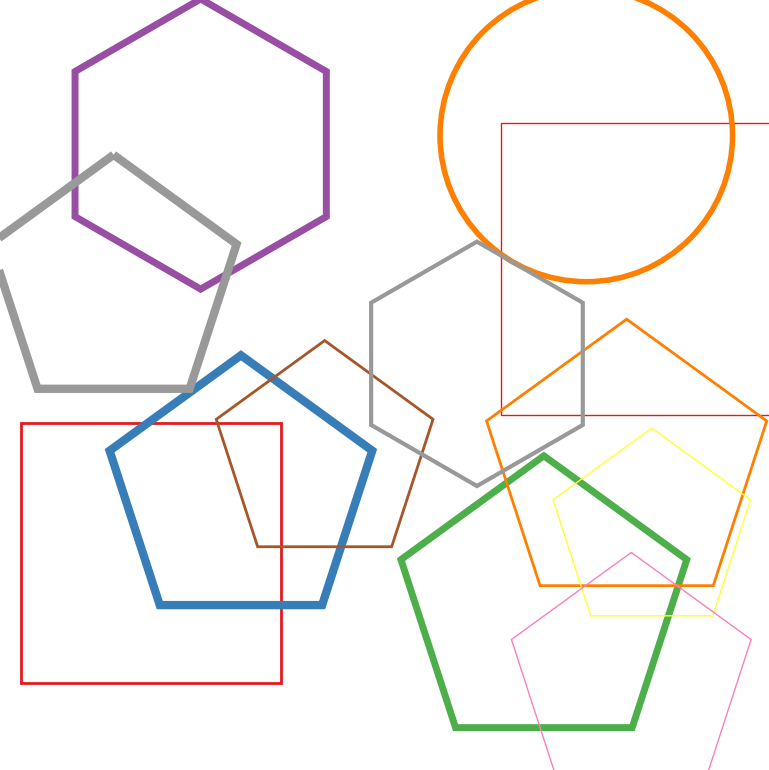[{"shape": "square", "thickness": 0.5, "radius": 0.95, "center": [0.84, 0.65]}, {"shape": "square", "thickness": 1, "radius": 0.84, "center": [0.196, 0.282]}, {"shape": "pentagon", "thickness": 3, "radius": 0.9, "center": [0.313, 0.359]}, {"shape": "pentagon", "thickness": 2.5, "radius": 0.98, "center": [0.706, 0.213]}, {"shape": "hexagon", "thickness": 2.5, "radius": 0.94, "center": [0.261, 0.813]}, {"shape": "pentagon", "thickness": 1, "radius": 0.96, "center": [0.814, 0.394]}, {"shape": "circle", "thickness": 2, "radius": 0.95, "center": [0.761, 0.824]}, {"shape": "pentagon", "thickness": 0.5, "radius": 0.67, "center": [0.846, 0.309]}, {"shape": "pentagon", "thickness": 1, "radius": 0.74, "center": [0.422, 0.41]}, {"shape": "pentagon", "thickness": 0.5, "radius": 0.82, "center": [0.82, 0.119]}, {"shape": "pentagon", "thickness": 3, "radius": 0.84, "center": [0.148, 0.631]}, {"shape": "hexagon", "thickness": 1.5, "radius": 0.79, "center": [0.619, 0.527]}]